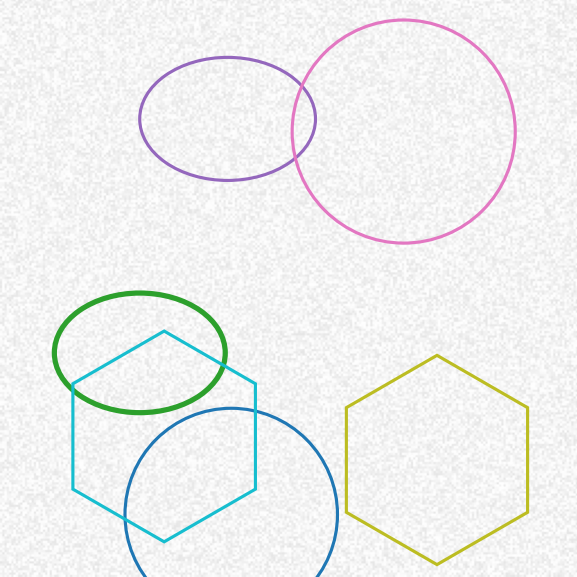[{"shape": "circle", "thickness": 1.5, "radius": 0.92, "center": [0.4, 0.108]}, {"shape": "oval", "thickness": 2.5, "radius": 0.74, "center": [0.242, 0.388]}, {"shape": "oval", "thickness": 1.5, "radius": 0.76, "center": [0.394, 0.793]}, {"shape": "circle", "thickness": 1.5, "radius": 0.97, "center": [0.699, 0.771]}, {"shape": "hexagon", "thickness": 1.5, "radius": 0.91, "center": [0.757, 0.203]}, {"shape": "hexagon", "thickness": 1.5, "radius": 0.91, "center": [0.284, 0.243]}]